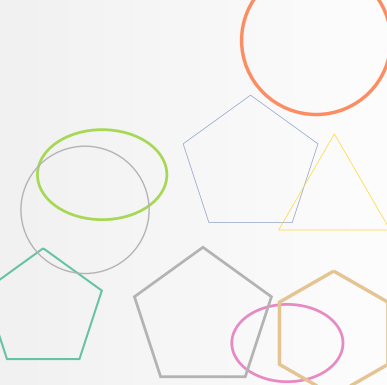[{"shape": "pentagon", "thickness": 1.5, "radius": 0.8, "center": [0.111, 0.196]}, {"shape": "circle", "thickness": 2.5, "radius": 0.96, "center": [0.816, 0.895]}, {"shape": "pentagon", "thickness": 0.5, "radius": 0.91, "center": [0.647, 0.57]}, {"shape": "oval", "thickness": 2, "radius": 0.72, "center": [0.742, 0.109]}, {"shape": "oval", "thickness": 2, "radius": 0.83, "center": [0.264, 0.546]}, {"shape": "triangle", "thickness": 0.5, "radius": 0.83, "center": [0.863, 0.486]}, {"shape": "hexagon", "thickness": 2.5, "radius": 0.81, "center": [0.861, 0.134]}, {"shape": "circle", "thickness": 1, "radius": 0.83, "center": [0.219, 0.455]}, {"shape": "pentagon", "thickness": 2, "radius": 0.93, "center": [0.524, 0.172]}]